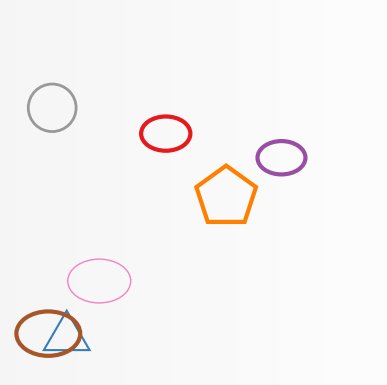[{"shape": "oval", "thickness": 3, "radius": 0.32, "center": [0.428, 0.653]}, {"shape": "triangle", "thickness": 1.5, "radius": 0.34, "center": [0.172, 0.125]}, {"shape": "oval", "thickness": 3, "radius": 0.31, "center": [0.726, 0.59]}, {"shape": "pentagon", "thickness": 3, "radius": 0.4, "center": [0.584, 0.489]}, {"shape": "oval", "thickness": 3, "radius": 0.41, "center": [0.125, 0.133]}, {"shape": "oval", "thickness": 1, "radius": 0.41, "center": [0.256, 0.27]}, {"shape": "circle", "thickness": 2, "radius": 0.31, "center": [0.135, 0.72]}]